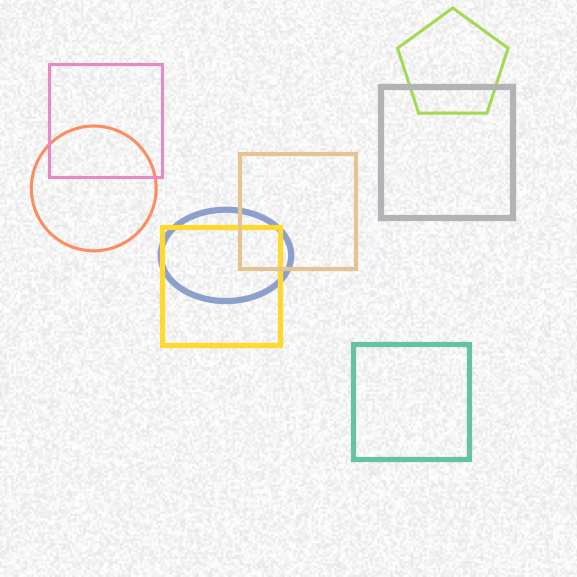[{"shape": "square", "thickness": 2.5, "radius": 0.5, "center": [0.711, 0.304]}, {"shape": "circle", "thickness": 1.5, "radius": 0.54, "center": [0.162, 0.673]}, {"shape": "oval", "thickness": 3, "radius": 0.56, "center": [0.391, 0.557]}, {"shape": "square", "thickness": 1.5, "radius": 0.49, "center": [0.183, 0.79]}, {"shape": "pentagon", "thickness": 1.5, "radius": 0.5, "center": [0.784, 0.885]}, {"shape": "square", "thickness": 2.5, "radius": 0.51, "center": [0.382, 0.504]}, {"shape": "square", "thickness": 2, "radius": 0.5, "center": [0.516, 0.633]}, {"shape": "square", "thickness": 3, "radius": 0.57, "center": [0.774, 0.735]}]